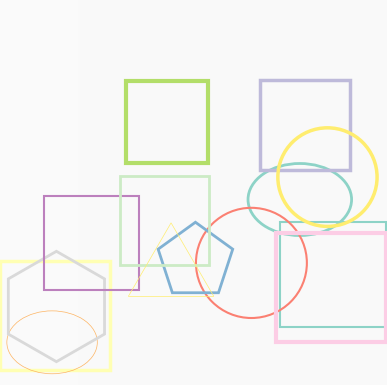[{"shape": "oval", "thickness": 2, "radius": 0.67, "center": [0.774, 0.482]}, {"shape": "square", "thickness": 1.5, "radius": 0.68, "center": [0.859, 0.287]}, {"shape": "square", "thickness": 2.5, "radius": 0.71, "center": [0.141, 0.181]}, {"shape": "square", "thickness": 2.5, "radius": 0.58, "center": [0.787, 0.676]}, {"shape": "circle", "thickness": 1.5, "radius": 0.72, "center": [0.649, 0.317]}, {"shape": "pentagon", "thickness": 2, "radius": 0.51, "center": [0.504, 0.322]}, {"shape": "oval", "thickness": 0.5, "radius": 0.58, "center": [0.134, 0.111]}, {"shape": "square", "thickness": 3, "radius": 0.53, "center": [0.431, 0.684]}, {"shape": "square", "thickness": 3, "radius": 0.71, "center": [0.854, 0.254]}, {"shape": "hexagon", "thickness": 2, "radius": 0.72, "center": [0.146, 0.204]}, {"shape": "square", "thickness": 1.5, "radius": 0.61, "center": [0.235, 0.368]}, {"shape": "square", "thickness": 2, "radius": 0.58, "center": [0.425, 0.426]}, {"shape": "triangle", "thickness": 0.5, "radius": 0.64, "center": [0.441, 0.294]}, {"shape": "circle", "thickness": 2.5, "radius": 0.64, "center": [0.845, 0.54]}]